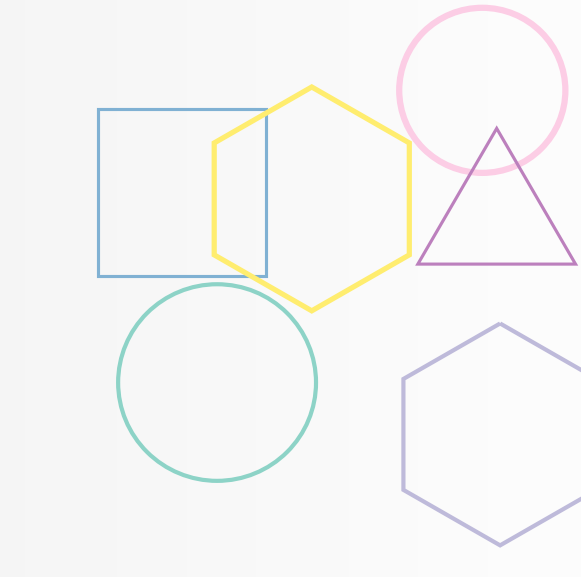[{"shape": "circle", "thickness": 2, "radius": 0.85, "center": [0.373, 0.337]}, {"shape": "hexagon", "thickness": 2, "radius": 0.96, "center": [0.86, 0.247]}, {"shape": "square", "thickness": 1.5, "radius": 0.72, "center": [0.313, 0.666]}, {"shape": "circle", "thickness": 3, "radius": 0.71, "center": [0.83, 0.843]}, {"shape": "triangle", "thickness": 1.5, "radius": 0.78, "center": [0.855, 0.62]}, {"shape": "hexagon", "thickness": 2.5, "radius": 0.97, "center": [0.536, 0.655]}]